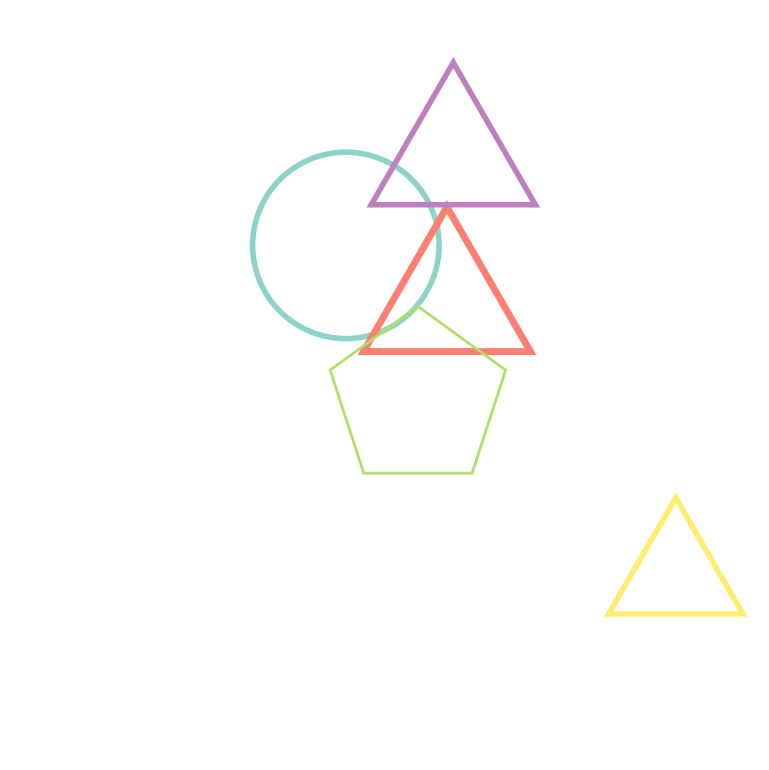[{"shape": "circle", "thickness": 2, "radius": 0.61, "center": [0.449, 0.681]}, {"shape": "triangle", "thickness": 2.5, "radius": 0.63, "center": [0.58, 0.606]}, {"shape": "pentagon", "thickness": 1, "radius": 0.6, "center": [0.543, 0.482]}, {"shape": "triangle", "thickness": 2, "radius": 0.62, "center": [0.589, 0.796]}, {"shape": "triangle", "thickness": 2, "radius": 0.5, "center": [0.878, 0.253]}]